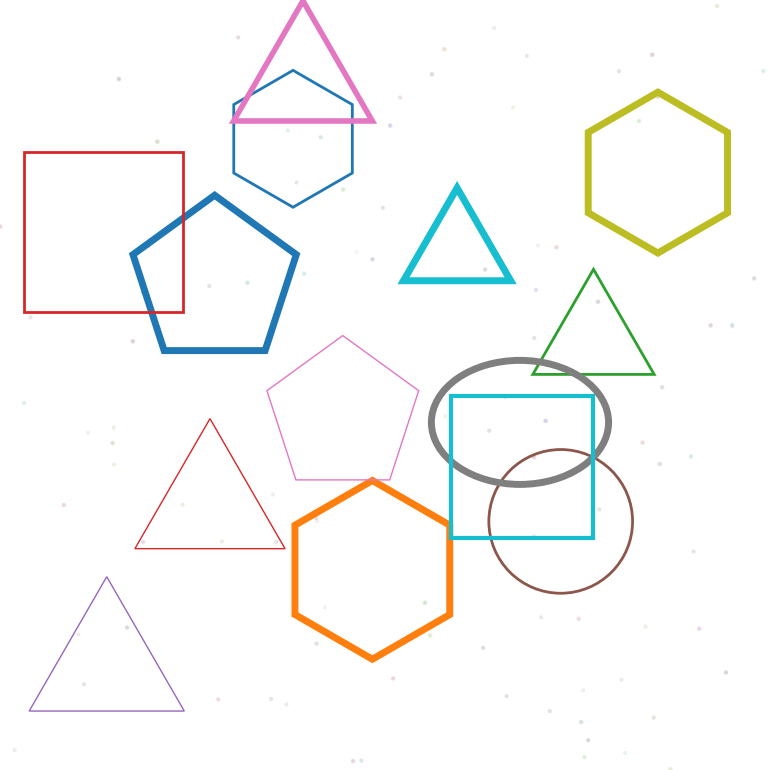[{"shape": "hexagon", "thickness": 1, "radius": 0.44, "center": [0.381, 0.82]}, {"shape": "pentagon", "thickness": 2.5, "radius": 0.56, "center": [0.279, 0.635]}, {"shape": "hexagon", "thickness": 2.5, "radius": 0.58, "center": [0.484, 0.26]}, {"shape": "triangle", "thickness": 1, "radius": 0.45, "center": [0.771, 0.559]}, {"shape": "triangle", "thickness": 0.5, "radius": 0.56, "center": [0.273, 0.344]}, {"shape": "square", "thickness": 1, "radius": 0.52, "center": [0.134, 0.698]}, {"shape": "triangle", "thickness": 0.5, "radius": 0.58, "center": [0.139, 0.135]}, {"shape": "circle", "thickness": 1, "radius": 0.47, "center": [0.728, 0.323]}, {"shape": "triangle", "thickness": 2, "radius": 0.52, "center": [0.393, 0.895]}, {"shape": "pentagon", "thickness": 0.5, "radius": 0.52, "center": [0.445, 0.461]}, {"shape": "oval", "thickness": 2.5, "radius": 0.58, "center": [0.675, 0.451]}, {"shape": "hexagon", "thickness": 2.5, "radius": 0.52, "center": [0.854, 0.776]}, {"shape": "triangle", "thickness": 2.5, "radius": 0.4, "center": [0.594, 0.676]}, {"shape": "square", "thickness": 1.5, "radius": 0.46, "center": [0.678, 0.394]}]